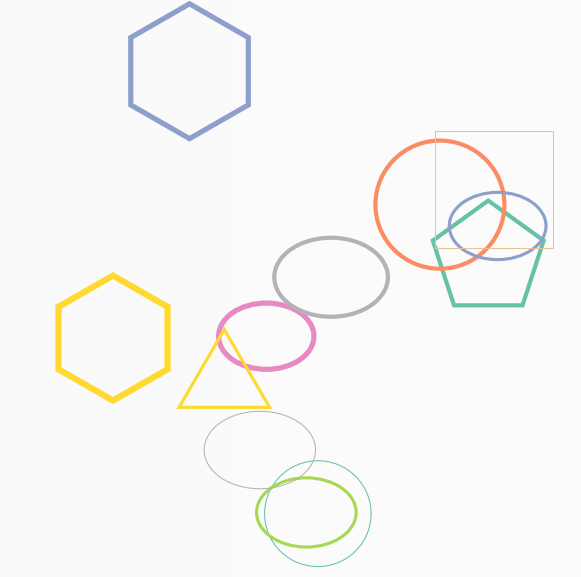[{"shape": "pentagon", "thickness": 2, "radius": 0.5, "center": [0.84, 0.552]}, {"shape": "circle", "thickness": 0.5, "radius": 0.46, "center": [0.547, 0.11]}, {"shape": "circle", "thickness": 2, "radius": 0.55, "center": [0.757, 0.645]}, {"shape": "oval", "thickness": 1.5, "radius": 0.42, "center": [0.856, 0.608]}, {"shape": "hexagon", "thickness": 2.5, "radius": 0.58, "center": [0.326, 0.876]}, {"shape": "oval", "thickness": 2.5, "radius": 0.41, "center": [0.458, 0.417]}, {"shape": "oval", "thickness": 1.5, "radius": 0.43, "center": [0.527, 0.112]}, {"shape": "hexagon", "thickness": 3, "radius": 0.54, "center": [0.194, 0.414]}, {"shape": "triangle", "thickness": 1.5, "radius": 0.45, "center": [0.386, 0.339]}, {"shape": "square", "thickness": 0.5, "radius": 0.51, "center": [0.85, 0.671]}, {"shape": "oval", "thickness": 2, "radius": 0.49, "center": [0.57, 0.519]}, {"shape": "oval", "thickness": 0.5, "radius": 0.48, "center": [0.447, 0.22]}]